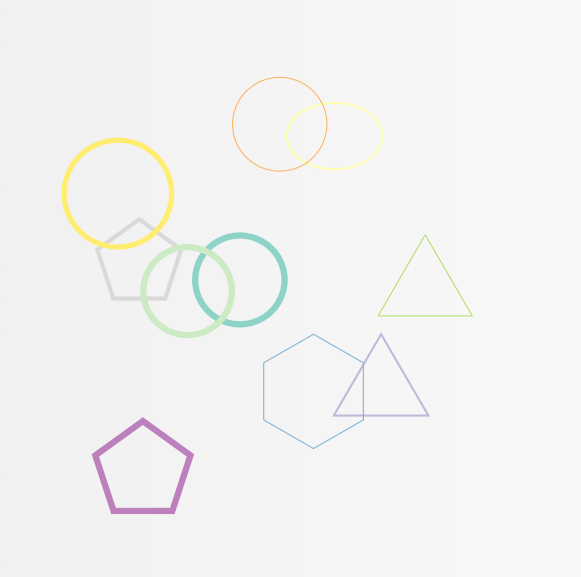[{"shape": "circle", "thickness": 3, "radius": 0.38, "center": [0.413, 0.514]}, {"shape": "oval", "thickness": 1, "radius": 0.41, "center": [0.576, 0.764]}, {"shape": "triangle", "thickness": 1, "radius": 0.47, "center": [0.656, 0.327]}, {"shape": "hexagon", "thickness": 0.5, "radius": 0.49, "center": [0.539, 0.321]}, {"shape": "circle", "thickness": 0.5, "radius": 0.41, "center": [0.481, 0.784]}, {"shape": "triangle", "thickness": 0.5, "radius": 0.47, "center": [0.732, 0.499]}, {"shape": "pentagon", "thickness": 2, "radius": 0.38, "center": [0.24, 0.544]}, {"shape": "pentagon", "thickness": 3, "radius": 0.43, "center": [0.246, 0.184]}, {"shape": "circle", "thickness": 3, "radius": 0.38, "center": [0.323, 0.495]}, {"shape": "circle", "thickness": 2.5, "radius": 0.46, "center": [0.203, 0.664]}]